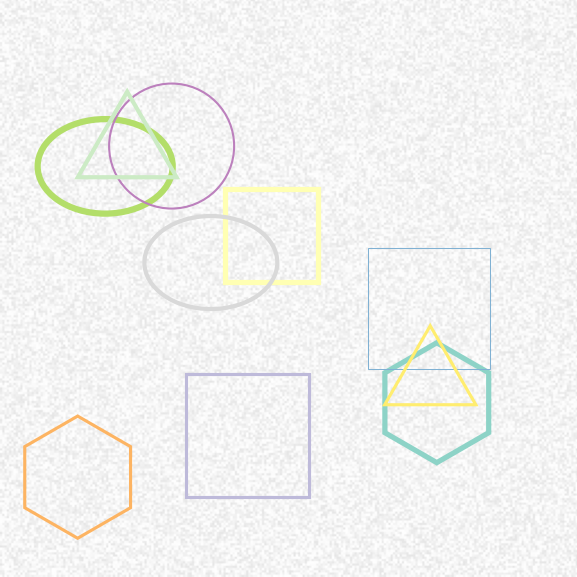[{"shape": "hexagon", "thickness": 2.5, "radius": 0.52, "center": [0.756, 0.302]}, {"shape": "square", "thickness": 2.5, "radius": 0.4, "center": [0.471, 0.592]}, {"shape": "square", "thickness": 1.5, "radius": 0.53, "center": [0.429, 0.246]}, {"shape": "square", "thickness": 0.5, "radius": 0.53, "center": [0.742, 0.465]}, {"shape": "hexagon", "thickness": 1.5, "radius": 0.53, "center": [0.134, 0.173]}, {"shape": "oval", "thickness": 3, "radius": 0.58, "center": [0.182, 0.711]}, {"shape": "oval", "thickness": 2, "radius": 0.58, "center": [0.365, 0.545]}, {"shape": "circle", "thickness": 1, "radius": 0.54, "center": [0.297, 0.746]}, {"shape": "triangle", "thickness": 2, "radius": 0.49, "center": [0.22, 0.742]}, {"shape": "triangle", "thickness": 1.5, "radius": 0.46, "center": [0.745, 0.344]}]